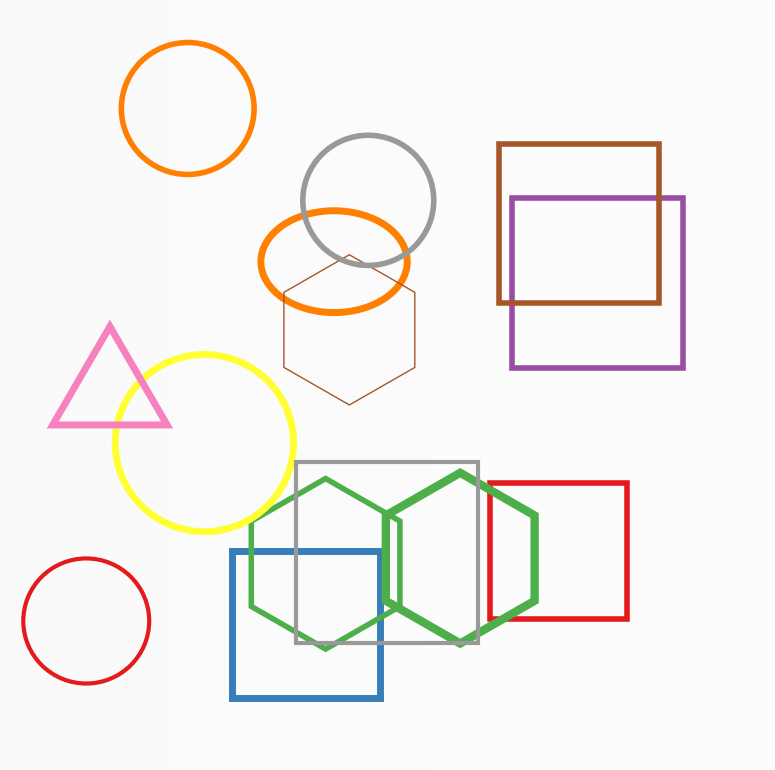[{"shape": "square", "thickness": 2, "radius": 0.44, "center": [0.721, 0.284]}, {"shape": "circle", "thickness": 1.5, "radius": 0.41, "center": [0.111, 0.194]}, {"shape": "square", "thickness": 2.5, "radius": 0.48, "center": [0.395, 0.189]}, {"shape": "hexagon", "thickness": 2, "radius": 0.55, "center": [0.42, 0.268]}, {"shape": "hexagon", "thickness": 3, "radius": 0.55, "center": [0.594, 0.275]}, {"shape": "square", "thickness": 2, "radius": 0.55, "center": [0.771, 0.633]}, {"shape": "circle", "thickness": 2, "radius": 0.43, "center": [0.242, 0.859]}, {"shape": "oval", "thickness": 2.5, "radius": 0.47, "center": [0.431, 0.66]}, {"shape": "circle", "thickness": 2.5, "radius": 0.58, "center": [0.264, 0.425]}, {"shape": "square", "thickness": 2, "radius": 0.52, "center": [0.747, 0.709]}, {"shape": "hexagon", "thickness": 0.5, "radius": 0.49, "center": [0.451, 0.572]}, {"shape": "triangle", "thickness": 2.5, "radius": 0.43, "center": [0.142, 0.491]}, {"shape": "square", "thickness": 1.5, "radius": 0.59, "center": [0.499, 0.283]}, {"shape": "circle", "thickness": 2, "radius": 0.42, "center": [0.475, 0.74]}]